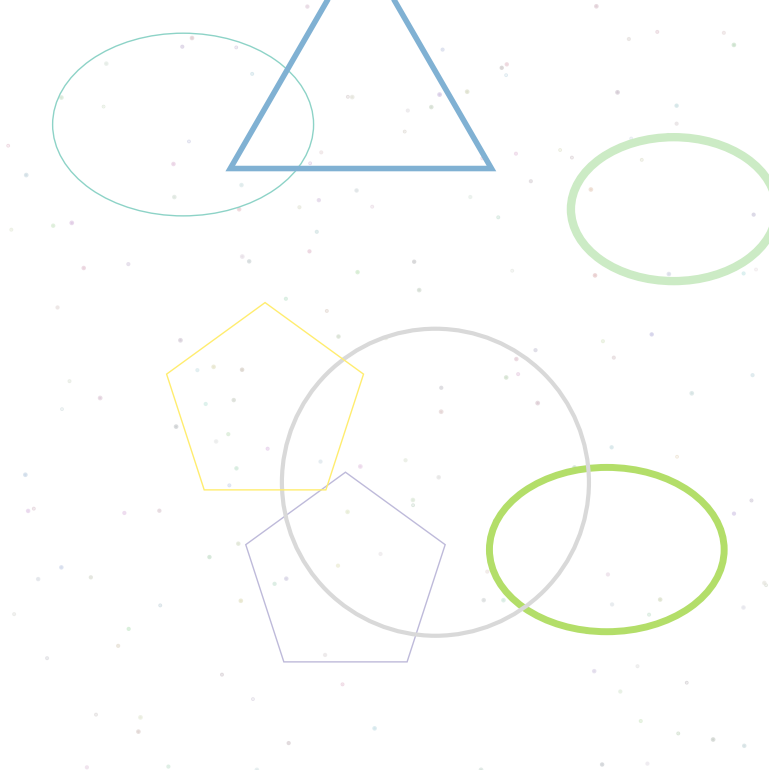[{"shape": "oval", "thickness": 0.5, "radius": 0.85, "center": [0.238, 0.838]}, {"shape": "pentagon", "thickness": 0.5, "radius": 0.68, "center": [0.449, 0.251]}, {"shape": "triangle", "thickness": 2, "radius": 0.98, "center": [0.469, 0.879]}, {"shape": "oval", "thickness": 2.5, "radius": 0.76, "center": [0.788, 0.286]}, {"shape": "circle", "thickness": 1.5, "radius": 1.0, "center": [0.565, 0.374]}, {"shape": "oval", "thickness": 3, "radius": 0.67, "center": [0.875, 0.728]}, {"shape": "pentagon", "thickness": 0.5, "radius": 0.67, "center": [0.344, 0.473]}]